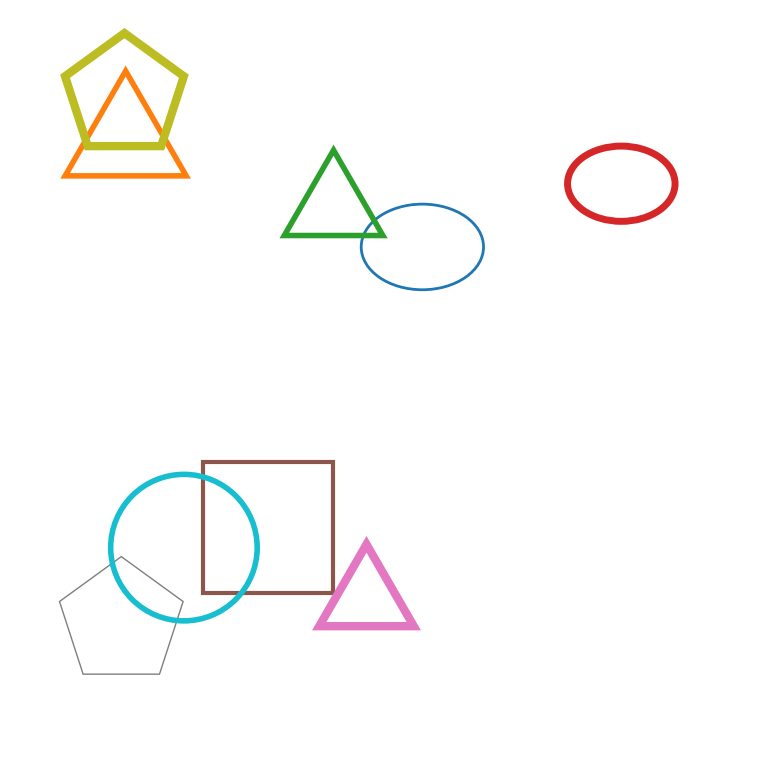[{"shape": "oval", "thickness": 1, "radius": 0.4, "center": [0.549, 0.679]}, {"shape": "triangle", "thickness": 2, "radius": 0.45, "center": [0.163, 0.817]}, {"shape": "triangle", "thickness": 2, "radius": 0.37, "center": [0.433, 0.731]}, {"shape": "oval", "thickness": 2.5, "radius": 0.35, "center": [0.807, 0.761]}, {"shape": "square", "thickness": 1.5, "radius": 0.42, "center": [0.348, 0.315]}, {"shape": "triangle", "thickness": 3, "radius": 0.35, "center": [0.476, 0.222]}, {"shape": "pentagon", "thickness": 0.5, "radius": 0.42, "center": [0.158, 0.193]}, {"shape": "pentagon", "thickness": 3, "radius": 0.41, "center": [0.162, 0.876]}, {"shape": "circle", "thickness": 2, "radius": 0.48, "center": [0.239, 0.289]}]